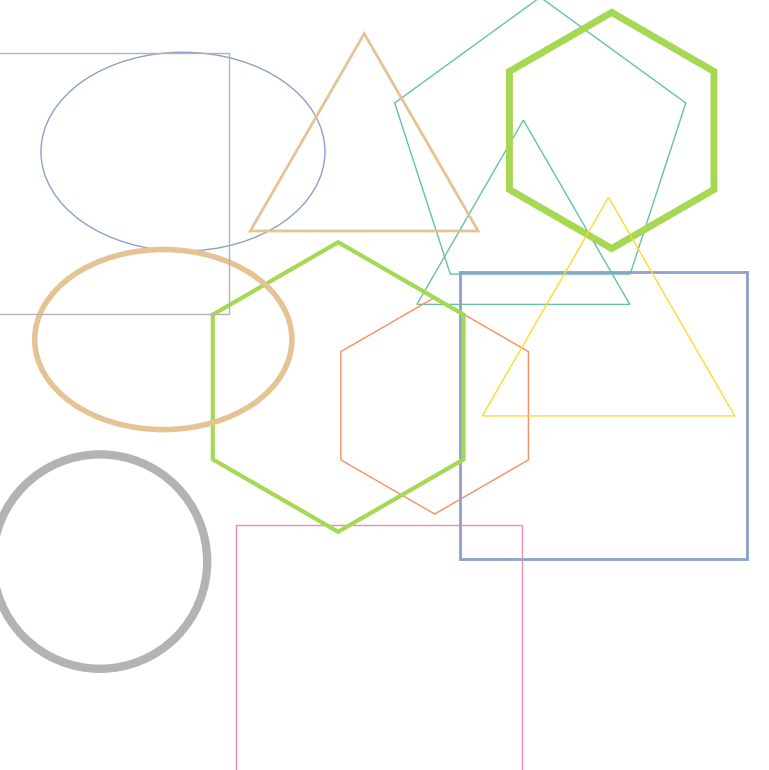[{"shape": "triangle", "thickness": 0.5, "radius": 0.8, "center": [0.68, 0.684]}, {"shape": "pentagon", "thickness": 0.5, "radius": 0.99, "center": [0.702, 0.805]}, {"shape": "hexagon", "thickness": 0.5, "radius": 0.7, "center": [0.564, 0.473]}, {"shape": "square", "thickness": 1, "radius": 0.93, "center": [0.784, 0.46]}, {"shape": "oval", "thickness": 0.5, "radius": 0.92, "center": [0.238, 0.803]}, {"shape": "square", "thickness": 0.5, "radius": 0.93, "center": [0.493, 0.133]}, {"shape": "hexagon", "thickness": 1.5, "radius": 0.94, "center": [0.439, 0.497]}, {"shape": "hexagon", "thickness": 2.5, "radius": 0.77, "center": [0.794, 0.831]}, {"shape": "triangle", "thickness": 0.5, "radius": 0.95, "center": [0.79, 0.554]}, {"shape": "triangle", "thickness": 1, "radius": 0.85, "center": [0.473, 0.785]}, {"shape": "oval", "thickness": 2, "radius": 0.84, "center": [0.212, 0.559]}, {"shape": "square", "thickness": 0.5, "radius": 0.85, "center": [0.127, 0.761]}, {"shape": "circle", "thickness": 3, "radius": 0.7, "center": [0.13, 0.271]}]